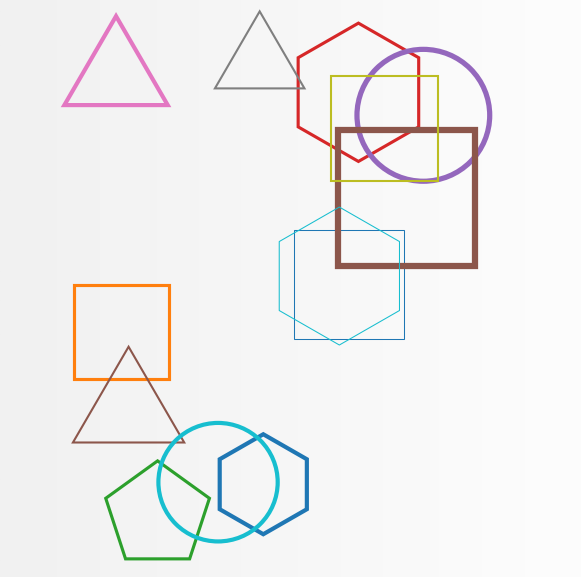[{"shape": "square", "thickness": 0.5, "radius": 0.47, "center": [0.6, 0.507]}, {"shape": "hexagon", "thickness": 2, "radius": 0.43, "center": [0.453, 0.161]}, {"shape": "square", "thickness": 1.5, "radius": 0.41, "center": [0.209, 0.424]}, {"shape": "pentagon", "thickness": 1.5, "radius": 0.47, "center": [0.271, 0.107]}, {"shape": "hexagon", "thickness": 1.5, "radius": 0.6, "center": [0.617, 0.839]}, {"shape": "circle", "thickness": 2.5, "radius": 0.57, "center": [0.728, 0.799]}, {"shape": "triangle", "thickness": 1, "radius": 0.55, "center": [0.221, 0.288]}, {"shape": "square", "thickness": 3, "radius": 0.59, "center": [0.699, 0.657]}, {"shape": "triangle", "thickness": 2, "radius": 0.51, "center": [0.2, 0.868]}, {"shape": "triangle", "thickness": 1, "radius": 0.44, "center": [0.447, 0.891]}, {"shape": "square", "thickness": 1, "radius": 0.46, "center": [0.661, 0.777]}, {"shape": "hexagon", "thickness": 0.5, "radius": 0.6, "center": [0.584, 0.521]}, {"shape": "circle", "thickness": 2, "radius": 0.51, "center": [0.375, 0.164]}]